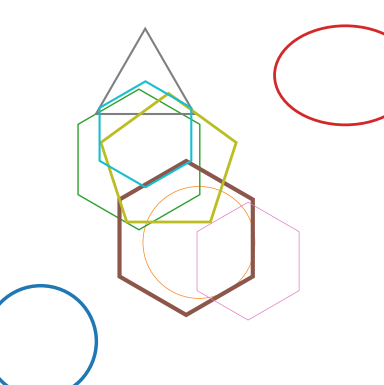[{"shape": "circle", "thickness": 2.5, "radius": 0.72, "center": [0.106, 0.113]}, {"shape": "circle", "thickness": 0.5, "radius": 0.73, "center": [0.517, 0.37]}, {"shape": "hexagon", "thickness": 1, "radius": 0.91, "center": [0.361, 0.586]}, {"shape": "oval", "thickness": 2, "radius": 0.92, "center": [0.897, 0.804]}, {"shape": "hexagon", "thickness": 3, "radius": 1.0, "center": [0.484, 0.382]}, {"shape": "hexagon", "thickness": 0.5, "radius": 0.77, "center": [0.644, 0.322]}, {"shape": "triangle", "thickness": 1.5, "radius": 0.74, "center": [0.377, 0.778]}, {"shape": "pentagon", "thickness": 2, "radius": 0.92, "center": [0.438, 0.573]}, {"shape": "hexagon", "thickness": 1.5, "radius": 0.69, "center": [0.378, 0.651]}]